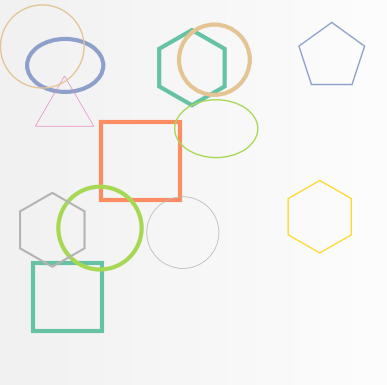[{"shape": "hexagon", "thickness": 3, "radius": 0.49, "center": [0.495, 0.824]}, {"shape": "square", "thickness": 3, "radius": 0.45, "center": [0.175, 0.229]}, {"shape": "square", "thickness": 3, "radius": 0.51, "center": [0.362, 0.581]}, {"shape": "oval", "thickness": 3, "radius": 0.49, "center": [0.168, 0.83]}, {"shape": "pentagon", "thickness": 1, "radius": 0.45, "center": [0.856, 0.853]}, {"shape": "triangle", "thickness": 0.5, "radius": 0.44, "center": [0.167, 0.716]}, {"shape": "oval", "thickness": 1, "radius": 0.54, "center": [0.558, 0.666]}, {"shape": "circle", "thickness": 3, "radius": 0.54, "center": [0.258, 0.408]}, {"shape": "hexagon", "thickness": 1, "radius": 0.47, "center": [0.825, 0.437]}, {"shape": "circle", "thickness": 3, "radius": 0.46, "center": [0.553, 0.845]}, {"shape": "circle", "thickness": 1, "radius": 0.54, "center": [0.109, 0.879]}, {"shape": "circle", "thickness": 0.5, "radius": 0.47, "center": [0.472, 0.396]}, {"shape": "hexagon", "thickness": 1.5, "radius": 0.48, "center": [0.135, 0.403]}]